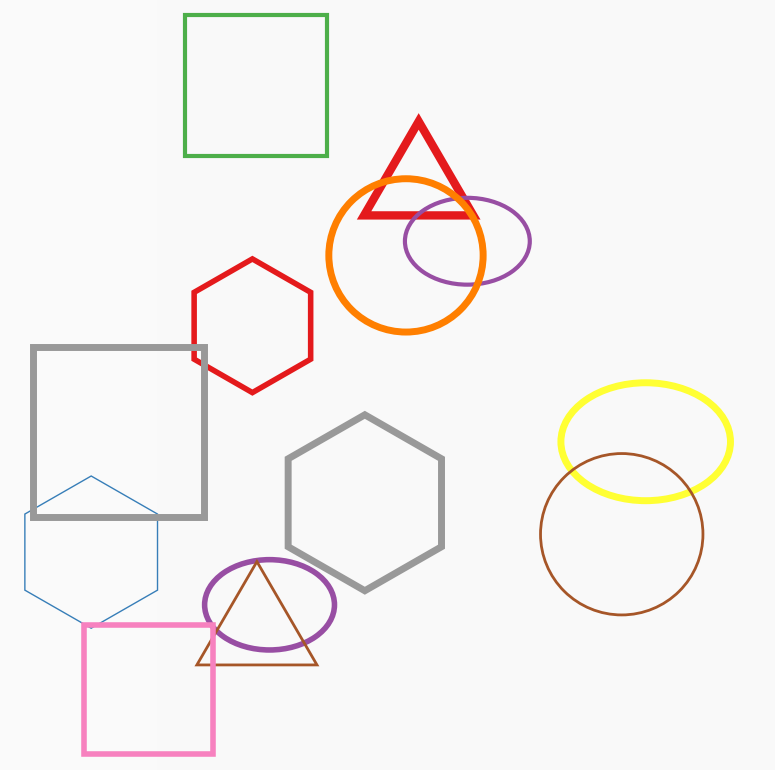[{"shape": "triangle", "thickness": 3, "radius": 0.41, "center": [0.54, 0.761]}, {"shape": "hexagon", "thickness": 2, "radius": 0.43, "center": [0.326, 0.577]}, {"shape": "hexagon", "thickness": 0.5, "radius": 0.49, "center": [0.118, 0.283]}, {"shape": "square", "thickness": 1.5, "radius": 0.46, "center": [0.33, 0.889]}, {"shape": "oval", "thickness": 1.5, "radius": 0.4, "center": [0.603, 0.687]}, {"shape": "oval", "thickness": 2, "radius": 0.42, "center": [0.348, 0.215]}, {"shape": "circle", "thickness": 2.5, "radius": 0.5, "center": [0.524, 0.668]}, {"shape": "oval", "thickness": 2.5, "radius": 0.55, "center": [0.833, 0.426]}, {"shape": "triangle", "thickness": 1, "radius": 0.45, "center": [0.332, 0.181]}, {"shape": "circle", "thickness": 1, "radius": 0.52, "center": [0.802, 0.306]}, {"shape": "square", "thickness": 2, "radius": 0.42, "center": [0.191, 0.105]}, {"shape": "hexagon", "thickness": 2.5, "radius": 0.57, "center": [0.471, 0.347]}, {"shape": "square", "thickness": 2.5, "radius": 0.55, "center": [0.153, 0.439]}]